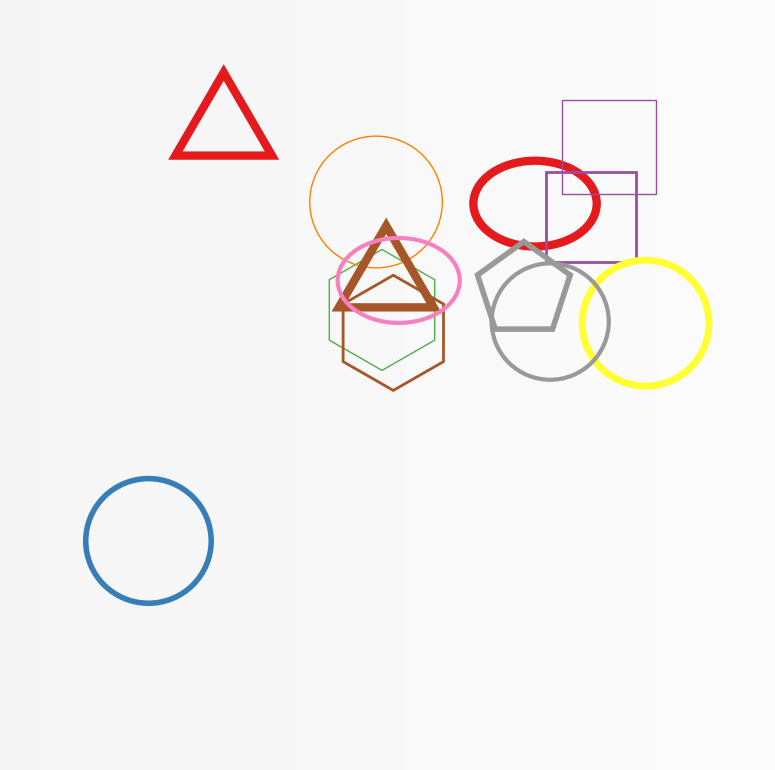[{"shape": "oval", "thickness": 3, "radius": 0.4, "center": [0.69, 0.736]}, {"shape": "triangle", "thickness": 3, "radius": 0.36, "center": [0.289, 0.834]}, {"shape": "circle", "thickness": 2, "radius": 0.4, "center": [0.192, 0.298]}, {"shape": "hexagon", "thickness": 0.5, "radius": 0.39, "center": [0.493, 0.597]}, {"shape": "square", "thickness": 1, "radius": 0.29, "center": [0.763, 0.718]}, {"shape": "square", "thickness": 0.5, "radius": 0.3, "center": [0.785, 0.809]}, {"shape": "circle", "thickness": 0.5, "radius": 0.43, "center": [0.485, 0.738]}, {"shape": "circle", "thickness": 2.5, "radius": 0.41, "center": [0.833, 0.58]}, {"shape": "triangle", "thickness": 3, "radius": 0.35, "center": [0.498, 0.636]}, {"shape": "hexagon", "thickness": 1, "radius": 0.37, "center": [0.508, 0.568]}, {"shape": "oval", "thickness": 1.5, "radius": 0.39, "center": [0.514, 0.636]}, {"shape": "circle", "thickness": 1.5, "radius": 0.38, "center": [0.71, 0.582]}, {"shape": "pentagon", "thickness": 2, "radius": 0.31, "center": [0.676, 0.623]}]